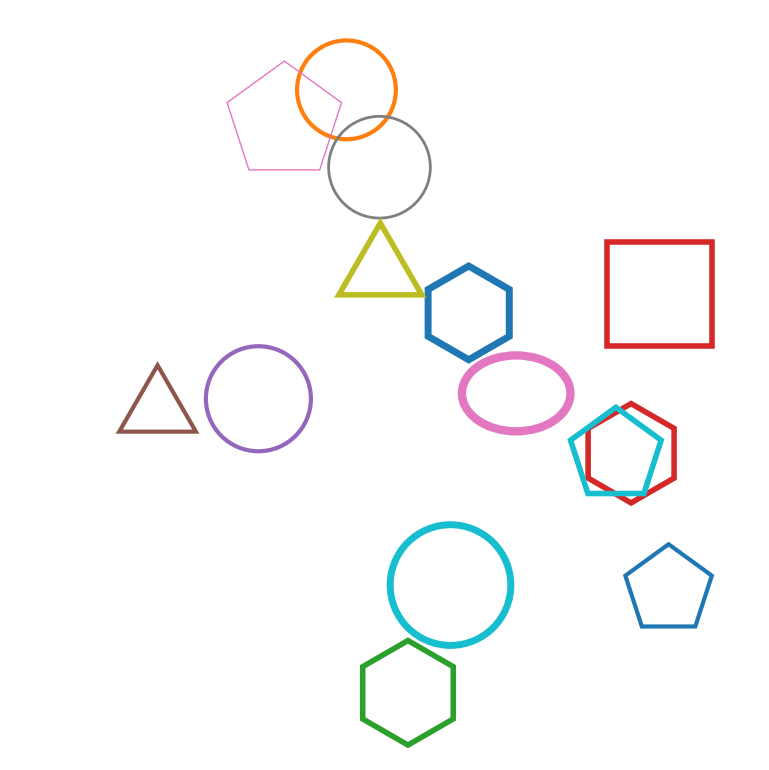[{"shape": "hexagon", "thickness": 2.5, "radius": 0.3, "center": [0.609, 0.594]}, {"shape": "pentagon", "thickness": 1.5, "radius": 0.3, "center": [0.868, 0.234]}, {"shape": "circle", "thickness": 1.5, "radius": 0.32, "center": [0.45, 0.883]}, {"shape": "hexagon", "thickness": 2, "radius": 0.34, "center": [0.53, 0.1]}, {"shape": "hexagon", "thickness": 2, "radius": 0.32, "center": [0.82, 0.411]}, {"shape": "square", "thickness": 2, "radius": 0.34, "center": [0.856, 0.618]}, {"shape": "circle", "thickness": 1.5, "radius": 0.34, "center": [0.336, 0.482]}, {"shape": "triangle", "thickness": 1.5, "radius": 0.29, "center": [0.205, 0.468]}, {"shape": "oval", "thickness": 3, "radius": 0.35, "center": [0.67, 0.489]}, {"shape": "pentagon", "thickness": 0.5, "radius": 0.39, "center": [0.369, 0.843]}, {"shape": "circle", "thickness": 1, "radius": 0.33, "center": [0.493, 0.783]}, {"shape": "triangle", "thickness": 2, "radius": 0.31, "center": [0.494, 0.648]}, {"shape": "circle", "thickness": 2.5, "radius": 0.39, "center": [0.585, 0.24]}, {"shape": "pentagon", "thickness": 2, "radius": 0.31, "center": [0.8, 0.409]}]